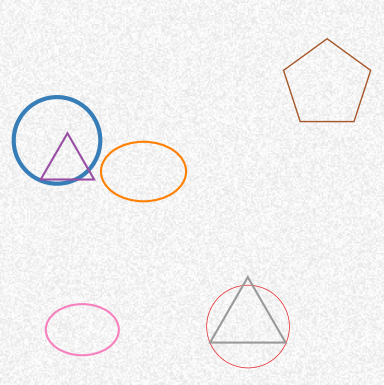[{"shape": "circle", "thickness": 0.5, "radius": 0.54, "center": [0.644, 0.152]}, {"shape": "circle", "thickness": 3, "radius": 0.56, "center": [0.148, 0.635]}, {"shape": "triangle", "thickness": 1.5, "radius": 0.4, "center": [0.175, 0.574]}, {"shape": "oval", "thickness": 1.5, "radius": 0.55, "center": [0.373, 0.554]}, {"shape": "pentagon", "thickness": 1, "radius": 0.59, "center": [0.85, 0.78]}, {"shape": "oval", "thickness": 1.5, "radius": 0.47, "center": [0.214, 0.144]}, {"shape": "triangle", "thickness": 1.5, "radius": 0.57, "center": [0.644, 0.167]}]